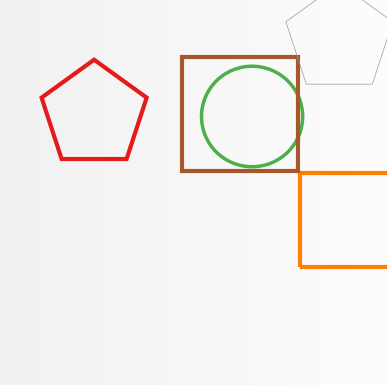[{"shape": "pentagon", "thickness": 3, "radius": 0.71, "center": [0.243, 0.702]}, {"shape": "circle", "thickness": 2.5, "radius": 0.65, "center": [0.651, 0.697]}, {"shape": "square", "thickness": 3, "radius": 0.61, "center": [0.896, 0.429]}, {"shape": "square", "thickness": 3, "radius": 0.75, "center": [0.62, 0.704]}, {"shape": "pentagon", "thickness": 0.5, "radius": 0.72, "center": [0.876, 0.899]}]